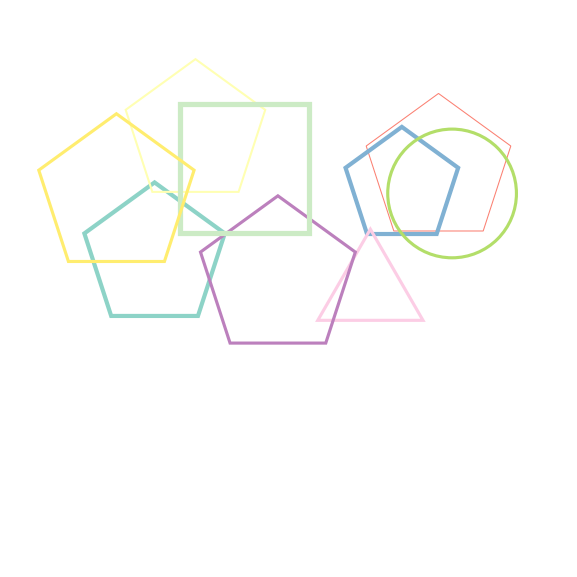[{"shape": "pentagon", "thickness": 2, "radius": 0.64, "center": [0.268, 0.555]}, {"shape": "pentagon", "thickness": 1, "radius": 0.64, "center": [0.338, 0.77]}, {"shape": "pentagon", "thickness": 0.5, "radius": 0.66, "center": [0.759, 0.706]}, {"shape": "pentagon", "thickness": 2, "radius": 0.51, "center": [0.696, 0.677]}, {"shape": "circle", "thickness": 1.5, "radius": 0.56, "center": [0.783, 0.664]}, {"shape": "triangle", "thickness": 1.5, "radius": 0.53, "center": [0.641, 0.497]}, {"shape": "pentagon", "thickness": 1.5, "radius": 0.7, "center": [0.481, 0.519]}, {"shape": "square", "thickness": 2.5, "radius": 0.56, "center": [0.424, 0.707]}, {"shape": "pentagon", "thickness": 1.5, "radius": 0.71, "center": [0.202, 0.661]}]